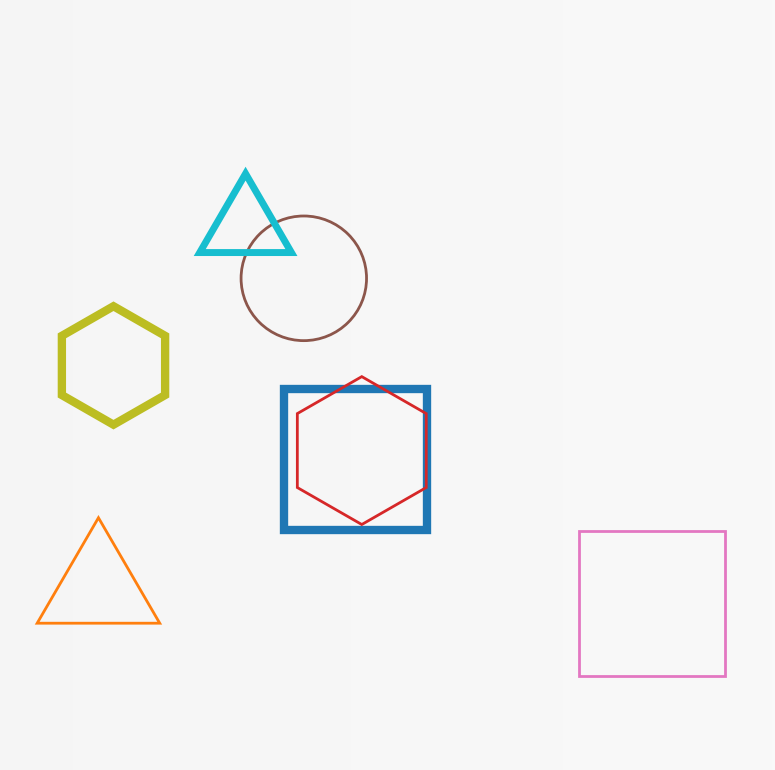[{"shape": "square", "thickness": 3, "radius": 0.46, "center": [0.459, 0.403]}, {"shape": "triangle", "thickness": 1, "radius": 0.46, "center": [0.127, 0.236]}, {"shape": "hexagon", "thickness": 1, "radius": 0.48, "center": [0.467, 0.415]}, {"shape": "circle", "thickness": 1, "radius": 0.4, "center": [0.392, 0.639]}, {"shape": "square", "thickness": 1, "radius": 0.47, "center": [0.841, 0.216]}, {"shape": "hexagon", "thickness": 3, "radius": 0.38, "center": [0.146, 0.525]}, {"shape": "triangle", "thickness": 2.5, "radius": 0.34, "center": [0.317, 0.706]}]